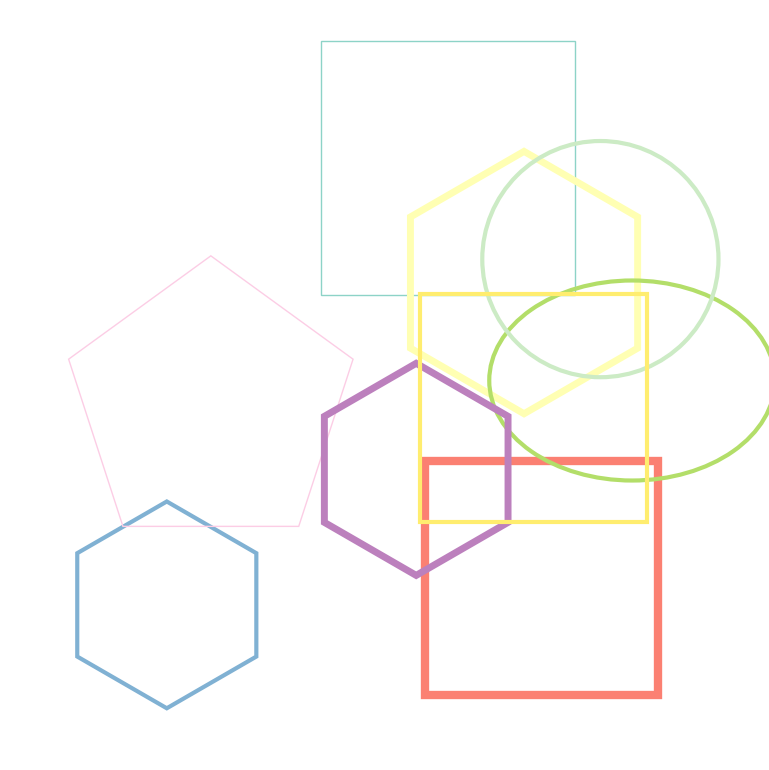[{"shape": "square", "thickness": 0.5, "radius": 0.83, "center": [0.582, 0.782]}, {"shape": "hexagon", "thickness": 2.5, "radius": 0.85, "center": [0.681, 0.633]}, {"shape": "square", "thickness": 3, "radius": 0.76, "center": [0.703, 0.25]}, {"shape": "hexagon", "thickness": 1.5, "radius": 0.67, "center": [0.217, 0.214]}, {"shape": "oval", "thickness": 1.5, "radius": 0.93, "center": [0.821, 0.506]}, {"shape": "pentagon", "thickness": 0.5, "radius": 0.97, "center": [0.274, 0.474]}, {"shape": "hexagon", "thickness": 2.5, "radius": 0.69, "center": [0.541, 0.39]}, {"shape": "circle", "thickness": 1.5, "radius": 0.77, "center": [0.78, 0.663]}, {"shape": "square", "thickness": 1.5, "radius": 0.74, "center": [0.693, 0.47]}]